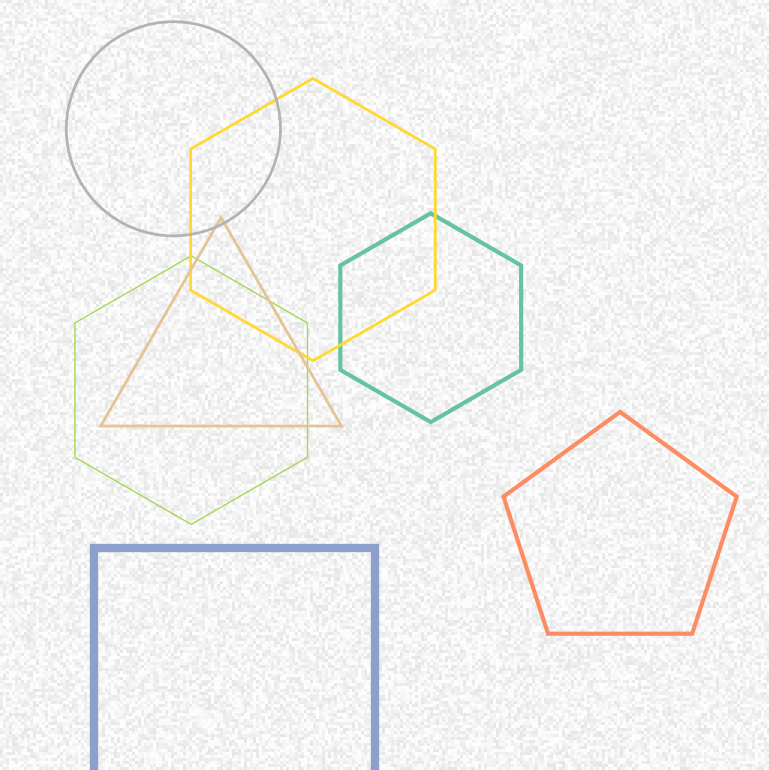[{"shape": "hexagon", "thickness": 1.5, "radius": 0.68, "center": [0.559, 0.587]}, {"shape": "pentagon", "thickness": 1.5, "radius": 0.8, "center": [0.805, 0.306]}, {"shape": "square", "thickness": 3, "radius": 0.91, "center": [0.304, 0.106]}, {"shape": "hexagon", "thickness": 0.5, "radius": 0.87, "center": [0.248, 0.493]}, {"shape": "hexagon", "thickness": 1, "radius": 0.92, "center": [0.406, 0.715]}, {"shape": "triangle", "thickness": 1, "radius": 0.9, "center": [0.287, 0.537]}, {"shape": "circle", "thickness": 1, "radius": 0.7, "center": [0.225, 0.833]}]